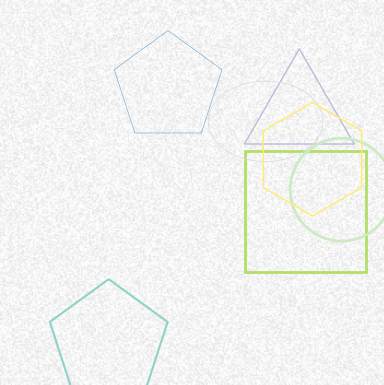[{"shape": "pentagon", "thickness": 1.5, "radius": 0.8, "center": [0.282, 0.114]}, {"shape": "triangle", "thickness": 1, "radius": 0.82, "center": [0.777, 0.708]}, {"shape": "pentagon", "thickness": 0.5, "radius": 0.74, "center": [0.437, 0.774]}, {"shape": "square", "thickness": 2, "radius": 0.79, "center": [0.793, 0.45]}, {"shape": "oval", "thickness": 0.5, "radius": 0.74, "center": [0.69, 0.685]}, {"shape": "circle", "thickness": 2, "radius": 0.67, "center": [0.887, 0.507]}, {"shape": "hexagon", "thickness": 1, "radius": 0.74, "center": [0.812, 0.586]}]